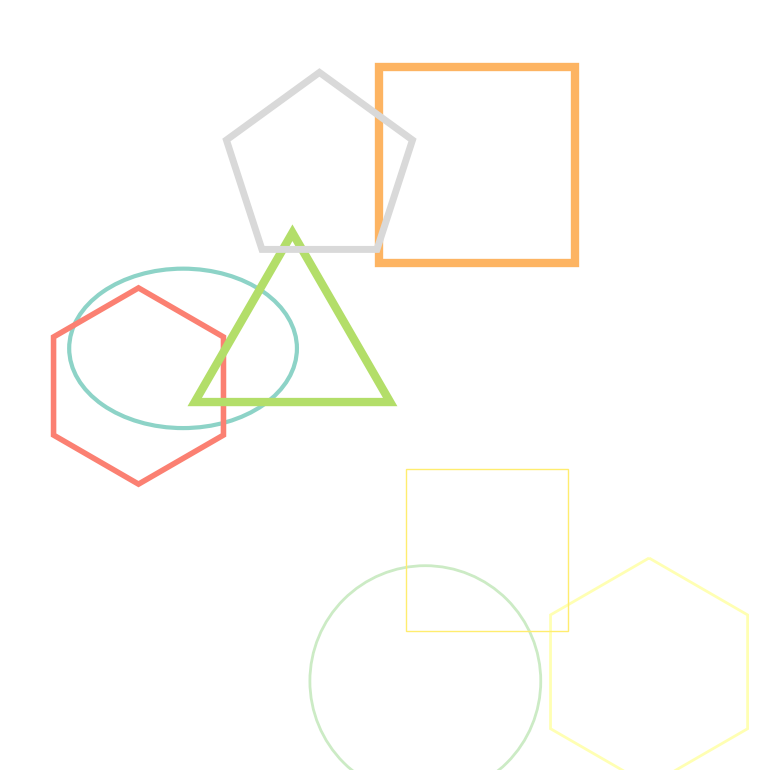[{"shape": "oval", "thickness": 1.5, "radius": 0.74, "center": [0.238, 0.548]}, {"shape": "hexagon", "thickness": 1, "radius": 0.74, "center": [0.843, 0.128]}, {"shape": "hexagon", "thickness": 2, "radius": 0.64, "center": [0.18, 0.499]}, {"shape": "square", "thickness": 3, "radius": 0.63, "center": [0.62, 0.786]}, {"shape": "triangle", "thickness": 3, "radius": 0.73, "center": [0.38, 0.551]}, {"shape": "pentagon", "thickness": 2.5, "radius": 0.64, "center": [0.415, 0.779]}, {"shape": "circle", "thickness": 1, "radius": 0.75, "center": [0.552, 0.115]}, {"shape": "square", "thickness": 0.5, "radius": 0.53, "center": [0.632, 0.286]}]